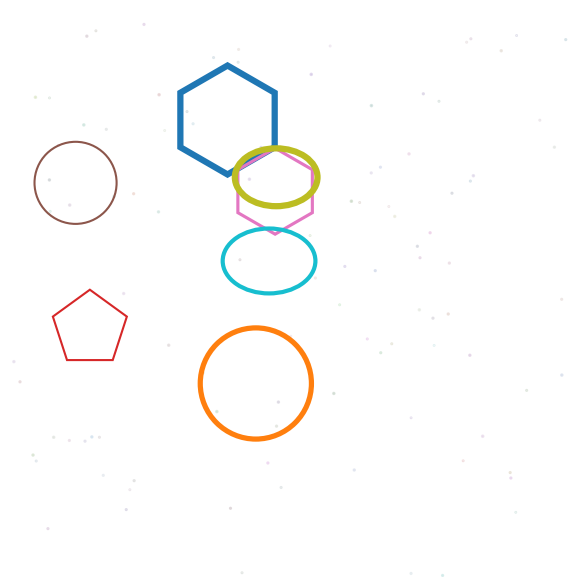[{"shape": "hexagon", "thickness": 3, "radius": 0.47, "center": [0.394, 0.791]}, {"shape": "circle", "thickness": 2.5, "radius": 0.48, "center": [0.443, 0.335]}, {"shape": "pentagon", "thickness": 1, "radius": 0.34, "center": [0.156, 0.43]}, {"shape": "circle", "thickness": 1, "radius": 0.36, "center": [0.131, 0.683]}, {"shape": "hexagon", "thickness": 1.5, "radius": 0.37, "center": [0.476, 0.668]}, {"shape": "oval", "thickness": 3, "radius": 0.36, "center": [0.478, 0.692]}, {"shape": "oval", "thickness": 2, "radius": 0.4, "center": [0.466, 0.547]}]